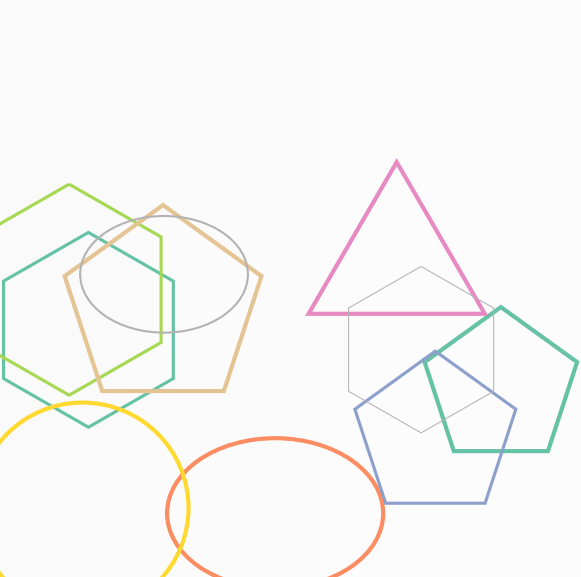[{"shape": "hexagon", "thickness": 1.5, "radius": 0.84, "center": [0.152, 0.428]}, {"shape": "pentagon", "thickness": 2, "radius": 0.69, "center": [0.862, 0.33]}, {"shape": "oval", "thickness": 2, "radius": 0.93, "center": [0.473, 0.11]}, {"shape": "pentagon", "thickness": 1.5, "radius": 0.73, "center": [0.749, 0.246]}, {"shape": "triangle", "thickness": 2, "radius": 0.88, "center": [0.682, 0.543]}, {"shape": "hexagon", "thickness": 1.5, "radius": 0.91, "center": [0.119, 0.497]}, {"shape": "circle", "thickness": 2, "radius": 0.91, "center": [0.142, 0.12]}, {"shape": "pentagon", "thickness": 2, "radius": 0.89, "center": [0.281, 0.466]}, {"shape": "oval", "thickness": 1, "radius": 0.72, "center": [0.282, 0.524]}, {"shape": "hexagon", "thickness": 0.5, "radius": 0.72, "center": [0.725, 0.394]}]